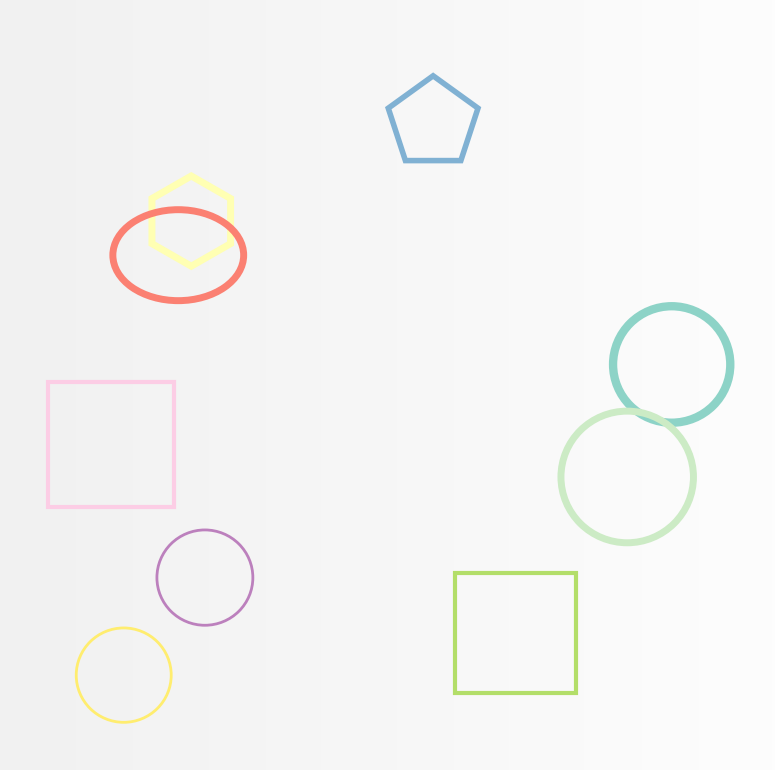[{"shape": "circle", "thickness": 3, "radius": 0.38, "center": [0.867, 0.527]}, {"shape": "hexagon", "thickness": 2.5, "radius": 0.29, "center": [0.247, 0.713]}, {"shape": "oval", "thickness": 2.5, "radius": 0.42, "center": [0.23, 0.669]}, {"shape": "pentagon", "thickness": 2, "radius": 0.3, "center": [0.559, 0.841]}, {"shape": "square", "thickness": 1.5, "radius": 0.39, "center": [0.666, 0.178]}, {"shape": "square", "thickness": 1.5, "radius": 0.41, "center": [0.143, 0.423]}, {"shape": "circle", "thickness": 1, "radius": 0.31, "center": [0.264, 0.25]}, {"shape": "circle", "thickness": 2.5, "radius": 0.43, "center": [0.809, 0.381]}, {"shape": "circle", "thickness": 1, "radius": 0.31, "center": [0.16, 0.123]}]